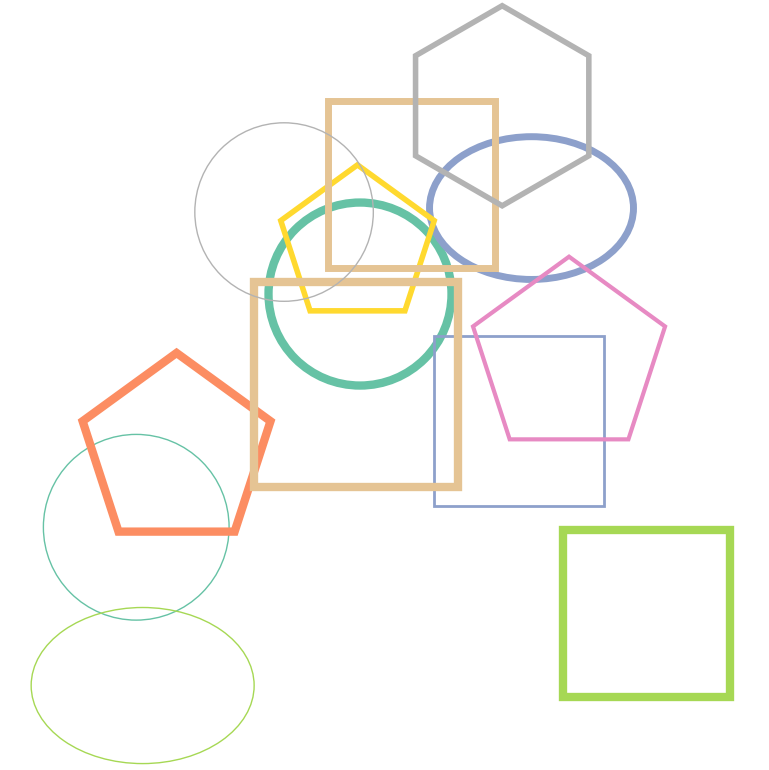[{"shape": "circle", "thickness": 3, "radius": 0.59, "center": [0.468, 0.618]}, {"shape": "circle", "thickness": 0.5, "radius": 0.6, "center": [0.177, 0.315]}, {"shape": "pentagon", "thickness": 3, "radius": 0.64, "center": [0.229, 0.413]}, {"shape": "oval", "thickness": 2.5, "radius": 0.66, "center": [0.69, 0.73]}, {"shape": "square", "thickness": 1, "radius": 0.55, "center": [0.674, 0.454]}, {"shape": "pentagon", "thickness": 1.5, "radius": 0.66, "center": [0.739, 0.536]}, {"shape": "square", "thickness": 3, "radius": 0.54, "center": [0.84, 0.203]}, {"shape": "oval", "thickness": 0.5, "radius": 0.72, "center": [0.185, 0.11]}, {"shape": "pentagon", "thickness": 2, "radius": 0.52, "center": [0.464, 0.681]}, {"shape": "square", "thickness": 2.5, "radius": 0.54, "center": [0.535, 0.76]}, {"shape": "square", "thickness": 3, "radius": 0.66, "center": [0.462, 0.501]}, {"shape": "hexagon", "thickness": 2, "radius": 0.65, "center": [0.652, 0.863]}, {"shape": "circle", "thickness": 0.5, "radius": 0.58, "center": [0.369, 0.725]}]